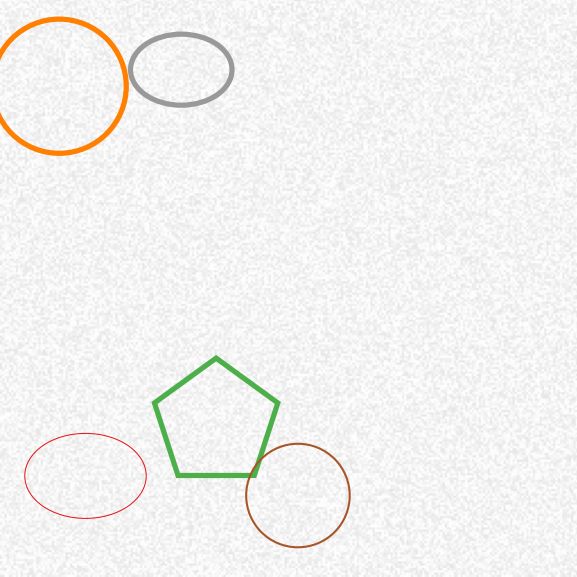[{"shape": "oval", "thickness": 0.5, "radius": 0.53, "center": [0.148, 0.175]}, {"shape": "pentagon", "thickness": 2.5, "radius": 0.56, "center": [0.374, 0.267]}, {"shape": "circle", "thickness": 2.5, "radius": 0.58, "center": [0.102, 0.85]}, {"shape": "circle", "thickness": 1, "radius": 0.45, "center": [0.516, 0.141]}, {"shape": "oval", "thickness": 2.5, "radius": 0.44, "center": [0.314, 0.878]}]